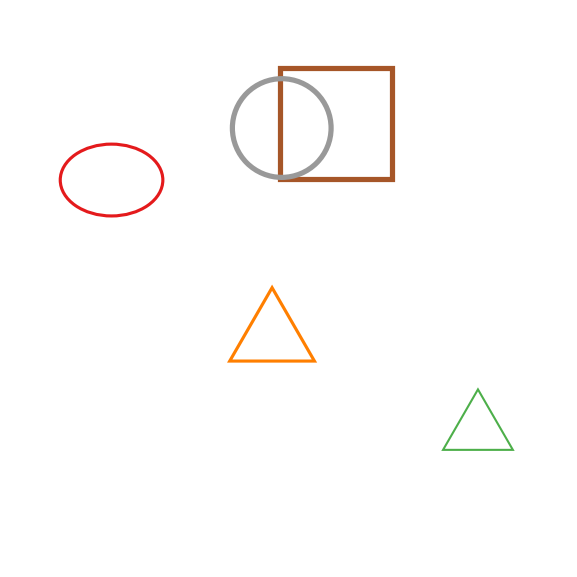[{"shape": "oval", "thickness": 1.5, "radius": 0.44, "center": [0.193, 0.687]}, {"shape": "triangle", "thickness": 1, "radius": 0.35, "center": [0.828, 0.255]}, {"shape": "triangle", "thickness": 1.5, "radius": 0.42, "center": [0.471, 0.416]}, {"shape": "square", "thickness": 2.5, "radius": 0.48, "center": [0.582, 0.786]}, {"shape": "circle", "thickness": 2.5, "radius": 0.43, "center": [0.488, 0.777]}]